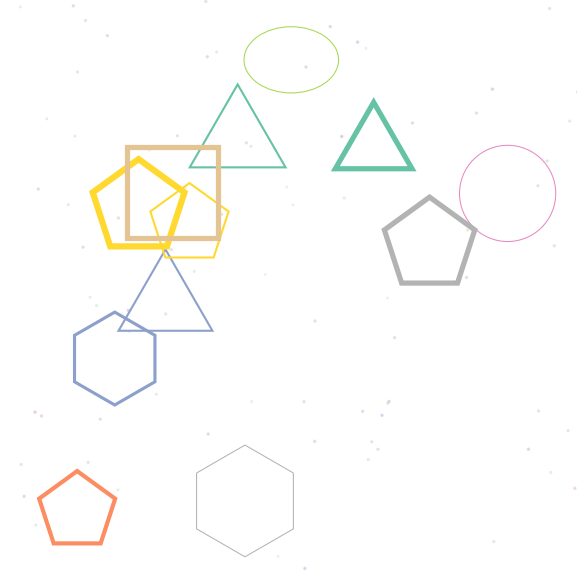[{"shape": "triangle", "thickness": 1, "radius": 0.48, "center": [0.412, 0.757]}, {"shape": "triangle", "thickness": 2.5, "radius": 0.38, "center": [0.647, 0.745]}, {"shape": "pentagon", "thickness": 2, "radius": 0.35, "center": [0.134, 0.114]}, {"shape": "triangle", "thickness": 1, "radius": 0.47, "center": [0.287, 0.473]}, {"shape": "hexagon", "thickness": 1.5, "radius": 0.4, "center": [0.199, 0.378]}, {"shape": "circle", "thickness": 0.5, "radius": 0.42, "center": [0.879, 0.664]}, {"shape": "oval", "thickness": 0.5, "radius": 0.41, "center": [0.504, 0.896]}, {"shape": "pentagon", "thickness": 3, "radius": 0.42, "center": [0.24, 0.64]}, {"shape": "pentagon", "thickness": 1, "radius": 0.36, "center": [0.328, 0.611]}, {"shape": "square", "thickness": 2.5, "radius": 0.39, "center": [0.298, 0.666]}, {"shape": "hexagon", "thickness": 0.5, "radius": 0.48, "center": [0.424, 0.132]}, {"shape": "pentagon", "thickness": 2.5, "radius": 0.41, "center": [0.744, 0.576]}]